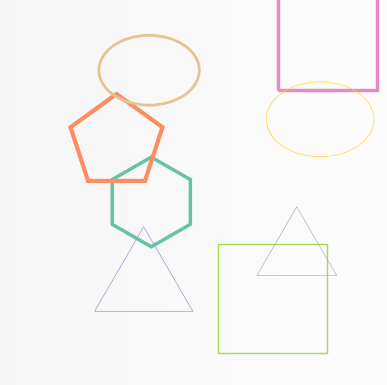[{"shape": "hexagon", "thickness": 2.5, "radius": 0.58, "center": [0.39, 0.475]}, {"shape": "pentagon", "thickness": 3, "radius": 0.62, "center": [0.301, 0.631]}, {"shape": "triangle", "thickness": 0.5, "radius": 0.73, "center": [0.371, 0.265]}, {"shape": "square", "thickness": 2.5, "radius": 0.64, "center": [0.844, 0.893]}, {"shape": "square", "thickness": 1, "radius": 0.7, "center": [0.703, 0.225]}, {"shape": "oval", "thickness": 0.5, "radius": 0.69, "center": [0.826, 0.69]}, {"shape": "oval", "thickness": 2, "radius": 0.65, "center": [0.385, 0.818]}, {"shape": "triangle", "thickness": 0.5, "radius": 0.59, "center": [0.766, 0.344]}]